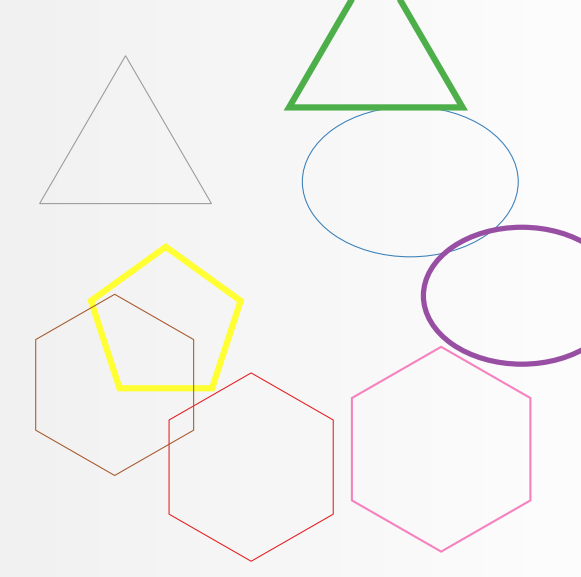[{"shape": "hexagon", "thickness": 0.5, "radius": 0.82, "center": [0.432, 0.19]}, {"shape": "oval", "thickness": 0.5, "radius": 0.93, "center": [0.706, 0.684]}, {"shape": "triangle", "thickness": 3, "radius": 0.86, "center": [0.647, 0.899]}, {"shape": "oval", "thickness": 2.5, "radius": 0.85, "center": [0.898, 0.487]}, {"shape": "pentagon", "thickness": 3, "radius": 0.68, "center": [0.285, 0.436]}, {"shape": "hexagon", "thickness": 0.5, "radius": 0.78, "center": [0.197, 0.333]}, {"shape": "hexagon", "thickness": 1, "radius": 0.89, "center": [0.759, 0.221]}, {"shape": "triangle", "thickness": 0.5, "radius": 0.85, "center": [0.216, 0.732]}]